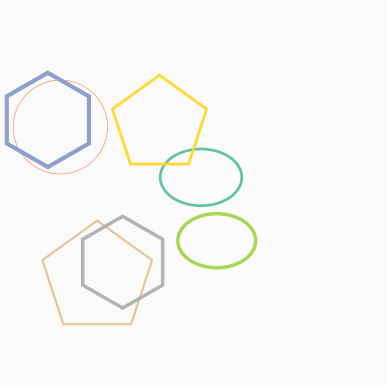[{"shape": "oval", "thickness": 2, "radius": 0.53, "center": [0.519, 0.539]}, {"shape": "circle", "thickness": 0.5, "radius": 0.61, "center": [0.156, 0.67]}, {"shape": "hexagon", "thickness": 3, "radius": 0.61, "center": [0.124, 0.689]}, {"shape": "oval", "thickness": 2.5, "radius": 0.5, "center": [0.559, 0.375]}, {"shape": "pentagon", "thickness": 2, "radius": 0.64, "center": [0.412, 0.677]}, {"shape": "pentagon", "thickness": 1.5, "radius": 0.74, "center": [0.251, 0.278]}, {"shape": "hexagon", "thickness": 2.5, "radius": 0.6, "center": [0.317, 0.319]}]